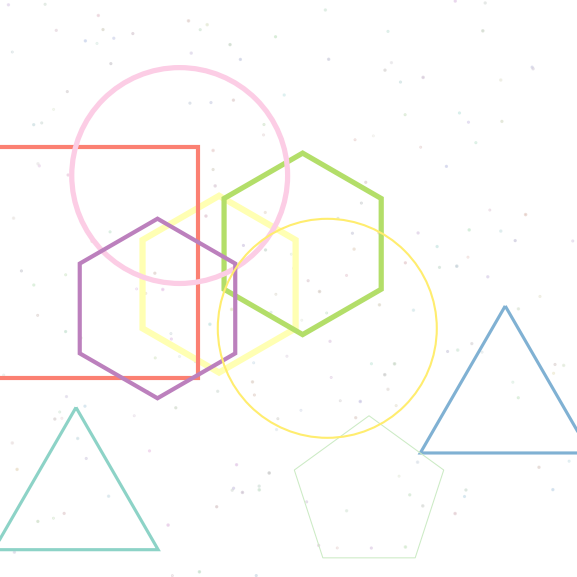[{"shape": "triangle", "thickness": 1.5, "radius": 0.82, "center": [0.132, 0.129]}, {"shape": "hexagon", "thickness": 3, "radius": 0.77, "center": [0.379, 0.507]}, {"shape": "square", "thickness": 2, "radius": 1.0, "center": [0.143, 0.545]}, {"shape": "triangle", "thickness": 1.5, "radius": 0.85, "center": [0.875, 0.3]}, {"shape": "hexagon", "thickness": 2.5, "radius": 0.79, "center": [0.524, 0.577]}, {"shape": "circle", "thickness": 2.5, "radius": 0.93, "center": [0.311, 0.695]}, {"shape": "hexagon", "thickness": 2, "radius": 0.78, "center": [0.273, 0.465]}, {"shape": "pentagon", "thickness": 0.5, "radius": 0.68, "center": [0.639, 0.143]}, {"shape": "circle", "thickness": 1, "radius": 0.95, "center": [0.567, 0.431]}]